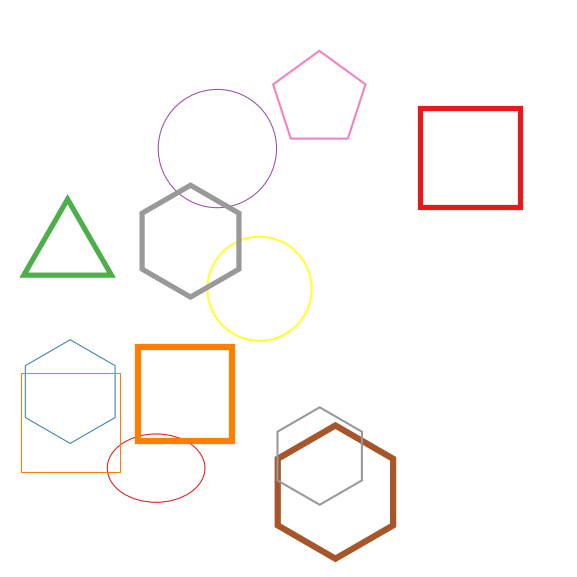[{"shape": "square", "thickness": 2.5, "radius": 0.43, "center": [0.814, 0.726]}, {"shape": "oval", "thickness": 0.5, "radius": 0.42, "center": [0.27, 0.189]}, {"shape": "hexagon", "thickness": 0.5, "radius": 0.45, "center": [0.122, 0.321]}, {"shape": "triangle", "thickness": 2.5, "radius": 0.44, "center": [0.117, 0.567]}, {"shape": "circle", "thickness": 0.5, "radius": 0.51, "center": [0.376, 0.742]}, {"shape": "square", "thickness": 3, "radius": 0.41, "center": [0.321, 0.317]}, {"shape": "square", "thickness": 0.5, "radius": 0.43, "center": [0.121, 0.267]}, {"shape": "circle", "thickness": 1, "radius": 0.45, "center": [0.449, 0.499]}, {"shape": "hexagon", "thickness": 3, "radius": 0.58, "center": [0.581, 0.147]}, {"shape": "pentagon", "thickness": 1, "radius": 0.42, "center": [0.553, 0.827]}, {"shape": "hexagon", "thickness": 2.5, "radius": 0.48, "center": [0.33, 0.582]}, {"shape": "hexagon", "thickness": 1, "radius": 0.42, "center": [0.554, 0.209]}]